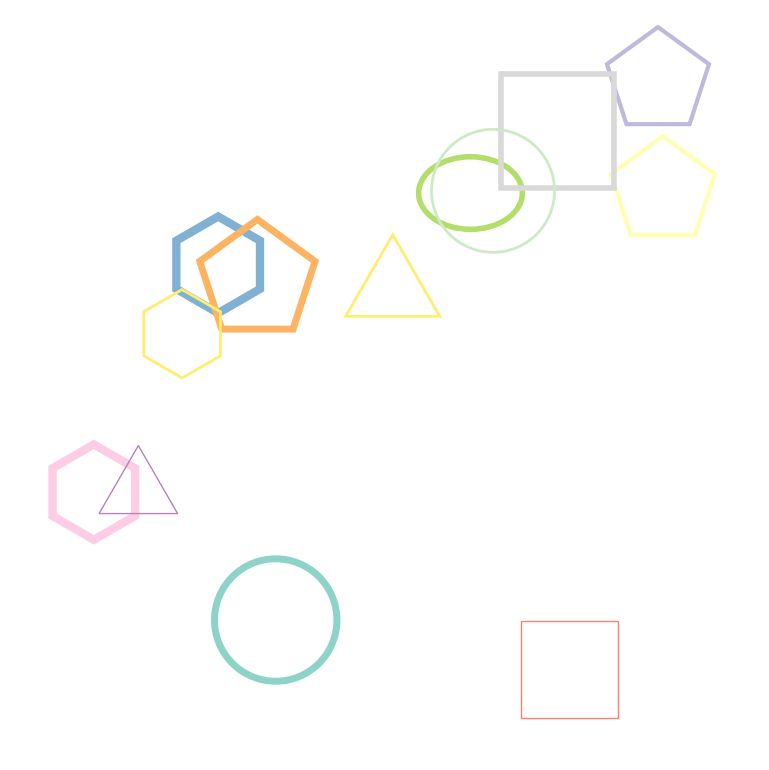[{"shape": "circle", "thickness": 2.5, "radius": 0.4, "center": [0.358, 0.195]}, {"shape": "pentagon", "thickness": 1.5, "radius": 0.35, "center": [0.861, 0.752]}, {"shape": "pentagon", "thickness": 1.5, "radius": 0.35, "center": [0.855, 0.895]}, {"shape": "square", "thickness": 0.5, "radius": 0.32, "center": [0.74, 0.13]}, {"shape": "hexagon", "thickness": 3, "radius": 0.31, "center": [0.283, 0.656]}, {"shape": "pentagon", "thickness": 2.5, "radius": 0.39, "center": [0.334, 0.636]}, {"shape": "oval", "thickness": 2, "radius": 0.34, "center": [0.611, 0.749]}, {"shape": "hexagon", "thickness": 3, "radius": 0.31, "center": [0.122, 0.361]}, {"shape": "square", "thickness": 2, "radius": 0.37, "center": [0.724, 0.83]}, {"shape": "triangle", "thickness": 0.5, "radius": 0.29, "center": [0.18, 0.362]}, {"shape": "circle", "thickness": 1, "radius": 0.4, "center": [0.64, 0.752]}, {"shape": "hexagon", "thickness": 1, "radius": 0.29, "center": [0.237, 0.567]}, {"shape": "triangle", "thickness": 1, "radius": 0.35, "center": [0.51, 0.625]}]